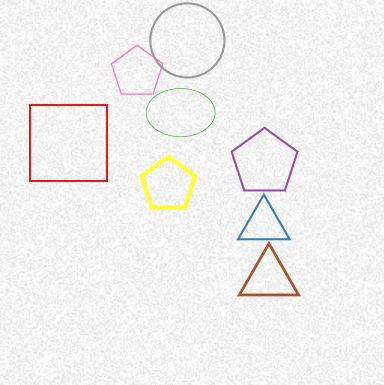[{"shape": "square", "thickness": 1.5, "radius": 0.5, "center": [0.178, 0.629]}, {"shape": "triangle", "thickness": 1.5, "radius": 0.39, "center": [0.685, 0.417]}, {"shape": "oval", "thickness": 0.5, "radius": 0.45, "center": [0.469, 0.708]}, {"shape": "pentagon", "thickness": 1.5, "radius": 0.45, "center": [0.687, 0.578]}, {"shape": "pentagon", "thickness": 3, "radius": 0.37, "center": [0.437, 0.52]}, {"shape": "triangle", "thickness": 2, "radius": 0.44, "center": [0.699, 0.278]}, {"shape": "pentagon", "thickness": 1, "radius": 0.35, "center": [0.356, 0.812]}, {"shape": "circle", "thickness": 1.5, "radius": 0.48, "center": [0.487, 0.895]}]